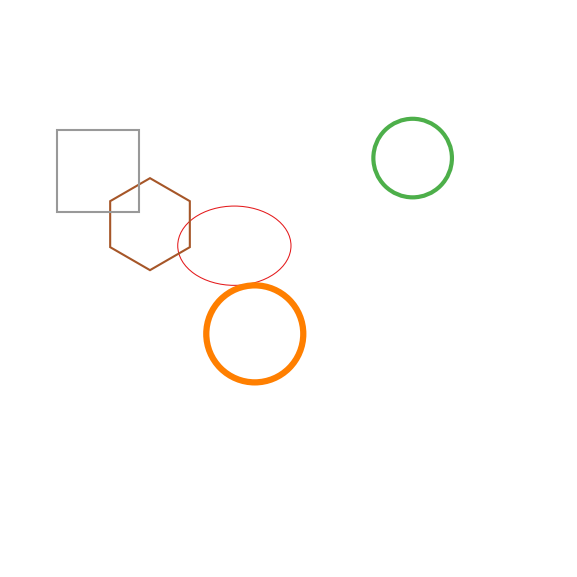[{"shape": "oval", "thickness": 0.5, "radius": 0.49, "center": [0.406, 0.574]}, {"shape": "circle", "thickness": 2, "radius": 0.34, "center": [0.715, 0.725]}, {"shape": "circle", "thickness": 3, "radius": 0.42, "center": [0.441, 0.421]}, {"shape": "hexagon", "thickness": 1, "radius": 0.4, "center": [0.26, 0.611]}, {"shape": "square", "thickness": 1, "radius": 0.35, "center": [0.169, 0.703]}]